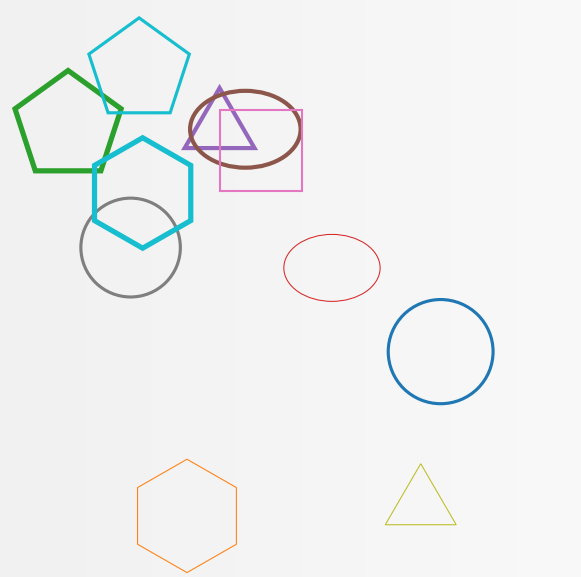[{"shape": "circle", "thickness": 1.5, "radius": 0.45, "center": [0.758, 0.39]}, {"shape": "hexagon", "thickness": 0.5, "radius": 0.49, "center": [0.322, 0.106]}, {"shape": "pentagon", "thickness": 2.5, "radius": 0.48, "center": [0.117, 0.781]}, {"shape": "oval", "thickness": 0.5, "radius": 0.41, "center": [0.571, 0.535]}, {"shape": "triangle", "thickness": 2, "radius": 0.35, "center": [0.378, 0.777]}, {"shape": "oval", "thickness": 2, "radius": 0.48, "center": [0.422, 0.775]}, {"shape": "square", "thickness": 1, "radius": 0.35, "center": [0.449, 0.738]}, {"shape": "circle", "thickness": 1.5, "radius": 0.43, "center": [0.225, 0.57]}, {"shape": "triangle", "thickness": 0.5, "radius": 0.35, "center": [0.724, 0.126]}, {"shape": "pentagon", "thickness": 1.5, "radius": 0.45, "center": [0.239, 0.877]}, {"shape": "hexagon", "thickness": 2.5, "radius": 0.48, "center": [0.245, 0.665]}]